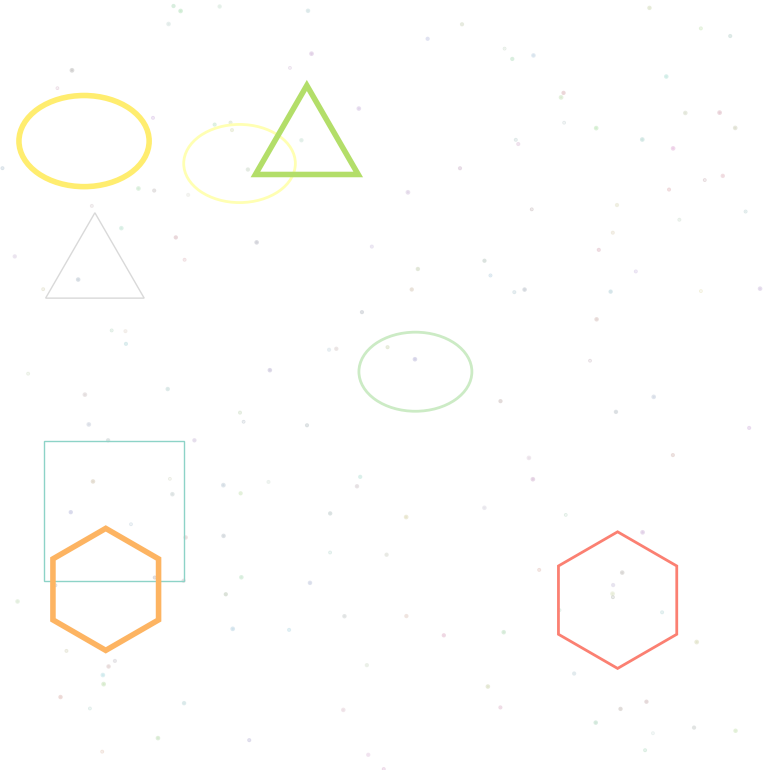[{"shape": "square", "thickness": 0.5, "radius": 0.46, "center": [0.148, 0.336]}, {"shape": "oval", "thickness": 1, "radius": 0.36, "center": [0.311, 0.788]}, {"shape": "hexagon", "thickness": 1, "radius": 0.44, "center": [0.802, 0.221]}, {"shape": "hexagon", "thickness": 2, "radius": 0.4, "center": [0.137, 0.235]}, {"shape": "triangle", "thickness": 2, "radius": 0.39, "center": [0.398, 0.812]}, {"shape": "triangle", "thickness": 0.5, "radius": 0.37, "center": [0.123, 0.65]}, {"shape": "oval", "thickness": 1, "radius": 0.37, "center": [0.539, 0.517]}, {"shape": "oval", "thickness": 2, "radius": 0.42, "center": [0.109, 0.817]}]